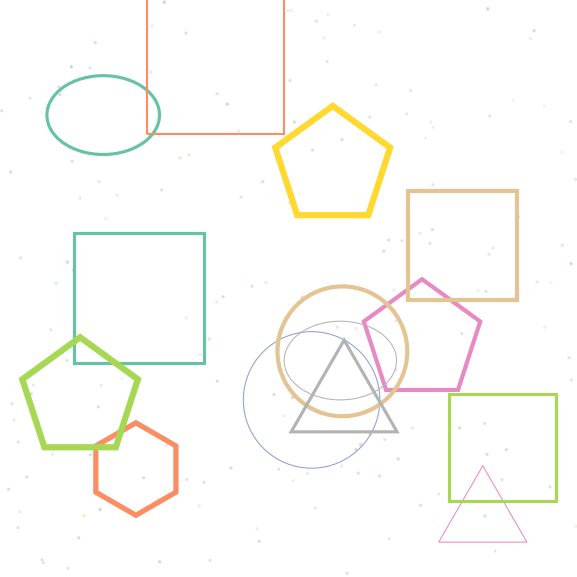[{"shape": "square", "thickness": 1.5, "radius": 0.56, "center": [0.241, 0.483]}, {"shape": "oval", "thickness": 1.5, "radius": 0.49, "center": [0.179, 0.8]}, {"shape": "square", "thickness": 1, "radius": 0.6, "center": [0.373, 0.886]}, {"shape": "hexagon", "thickness": 2.5, "radius": 0.4, "center": [0.235, 0.187]}, {"shape": "circle", "thickness": 0.5, "radius": 0.59, "center": [0.54, 0.307]}, {"shape": "triangle", "thickness": 0.5, "radius": 0.44, "center": [0.836, 0.104]}, {"shape": "pentagon", "thickness": 2, "radius": 0.53, "center": [0.731, 0.41]}, {"shape": "square", "thickness": 1.5, "radius": 0.46, "center": [0.87, 0.224]}, {"shape": "pentagon", "thickness": 3, "radius": 0.53, "center": [0.139, 0.31]}, {"shape": "pentagon", "thickness": 3, "radius": 0.52, "center": [0.576, 0.711]}, {"shape": "circle", "thickness": 2, "radius": 0.56, "center": [0.593, 0.391]}, {"shape": "square", "thickness": 2, "radius": 0.47, "center": [0.801, 0.574]}, {"shape": "triangle", "thickness": 1.5, "radius": 0.53, "center": [0.596, 0.304]}, {"shape": "oval", "thickness": 0.5, "radius": 0.49, "center": [0.589, 0.375]}]